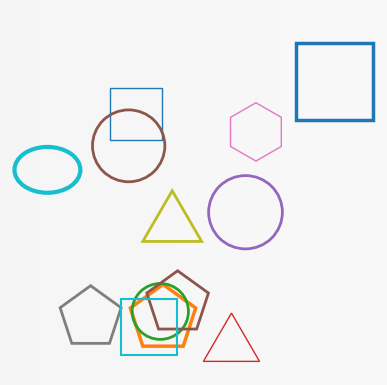[{"shape": "square", "thickness": 2.5, "radius": 0.5, "center": [0.863, 0.789]}, {"shape": "square", "thickness": 1, "radius": 0.34, "center": [0.351, 0.704]}, {"shape": "pentagon", "thickness": 2.5, "radius": 0.44, "center": [0.421, 0.173]}, {"shape": "circle", "thickness": 2, "radius": 0.36, "center": [0.414, 0.191]}, {"shape": "triangle", "thickness": 1, "radius": 0.42, "center": [0.597, 0.103]}, {"shape": "circle", "thickness": 2, "radius": 0.48, "center": [0.634, 0.449]}, {"shape": "pentagon", "thickness": 2, "radius": 0.42, "center": [0.458, 0.213]}, {"shape": "circle", "thickness": 2, "radius": 0.47, "center": [0.332, 0.621]}, {"shape": "hexagon", "thickness": 1, "radius": 0.38, "center": [0.66, 0.657]}, {"shape": "pentagon", "thickness": 2, "radius": 0.41, "center": [0.234, 0.175]}, {"shape": "triangle", "thickness": 2, "radius": 0.44, "center": [0.444, 0.417]}, {"shape": "oval", "thickness": 3, "radius": 0.43, "center": [0.122, 0.559]}, {"shape": "square", "thickness": 1.5, "radius": 0.36, "center": [0.385, 0.151]}]